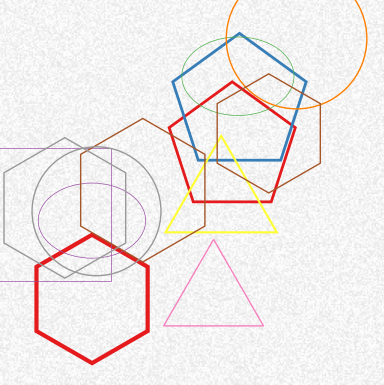[{"shape": "hexagon", "thickness": 3, "radius": 0.83, "center": [0.239, 0.224]}, {"shape": "pentagon", "thickness": 2, "radius": 0.86, "center": [0.603, 0.615]}, {"shape": "pentagon", "thickness": 2, "radius": 0.91, "center": [0.622, 0.731]}, {"shape": "oval", "thickness": 0.5, "radius": 0.73, "center": [0.618, 0.802]}, {"shape": "oval", "thickness": 0.5, "radius": 0.7, "center": [0.239, 0.427]}, {"shape": "square", "thickness": 0.5, "radius": 0.86, "center": [0.116, 0.443]}, {"shape": "circle", "thickness": 1, "radius": 0.91, "center": [0.77, 0.9]}, {"shape": "triangle", "thickness": 1.5, "radius": 0.83, "center": [0.575, 0.48]}, {"shape": "hexagon", "thickness": 1, "radius": 0.77, "center": [0.698, 0.653]}, {"shape": "hexagon", "thickness": 1, "radius": 0.93, "center": [0.371, 0.506]}, {"shape": "triangle", "thickness": 1, "radius": 0.75, "center": [0.555, 0.228]}, {"shape": "circle", "thickness": 1, "radius": 0.84, "center": [0.251, 0.451]}, {"shape": "hexagon", "thickness": 1, "radius": 0.91, "center": [0.168, 0.46]}]